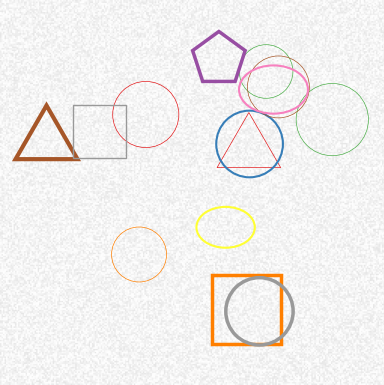[{"shape": "triangle", "thickness": 0.5, "radius": 0.48, "center": [0.646, 0.612]}, {"shape": "circle", "thickness": 0.5, "radius": 0.43, "center": [0.379, 0.703]}, {"shape": "circle", "thickness": 1.5, "radius": 0.43, "center": [0.648, 0.626]}, {"shape": "circle", "thickness": 0.5, "radius": 0.35, "center": [0.691, 0.814]}, {"shape": "circle", "thickness": 0.5, "radius": 0.47, "center": [0.863, 0.689]}, {"shape": "pentagon", "thickness": 2.5, "radius": 0.36, "center": [0.569, 0.846]}, {"shape": "circle", "thickness": 0.5, "radius": 0.36, "center": [0.361, 0.339]}, {"shape": "square", "thickness": 2.5, "radius": 0.45, "center": [0.641, 0.196]}, {"shape": "oval", "thickness": 1.5, "radius": 0.38, "center": [0.586, 0.41]}, {"shape": "triangle", "thickness": 3, "radius": 0.46, "center": [0.121, 0.633]}, {"shape": "circle", "thickness": 0.5, "radius": 0.4, "center": [0.723, 0.774]}, {"shape": "oval", "thickness": 1.5, "radius": 0.45, "center": [0.71, 0.767]}, {"shape": "circle", "thickness": 2.5, "radius": 0.44, "center": [0.674, 0.191]}, {"shape": "square", "thickness": 1, "radius": 0.34, "center": [0.259, 0.658]}]